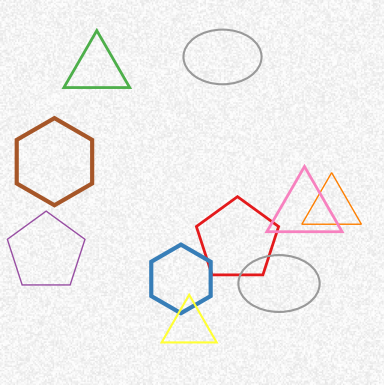[{"shape": "pentagon", "thickness": 2, "radius": 0.56, "center": [0.617, 0.377]}, {"shape": "hexagon", "thickness": 3, "radius": 0.45, "center": [0.47, 0.276]}, {"shape": "triangle", "thickness": 2, "radius": 0.49, "center": [0.251, 0.822]}, {"shape": "pentagon", "thickness": 1, "radius": 0.53, "center": [0.12, 0.346]}, {"shape": "triangle", "thickness": 1, "radius": 0.45, "center": [0.861, 0.462]}, {"shape": "triangle", "thickness": 1.5, "radius": 0.41, "center": [0.491, 0.152]}, {"shape": "hexagon", "thickness": 3, "radius": 0.57, "center": [0.141, 0.58]}, {"shape": "triangle", "thickness": 2, "radius": 0.56, "center": [0.791, 0.455]}, {"shape": "oval", "thickness": 1.5, "radius": 0.53, "center": [0.725, 0.264]}, {"shape": "oval", "thickness": 1.5, "radius": 0.51, "center": [0.578, 0.852]}]